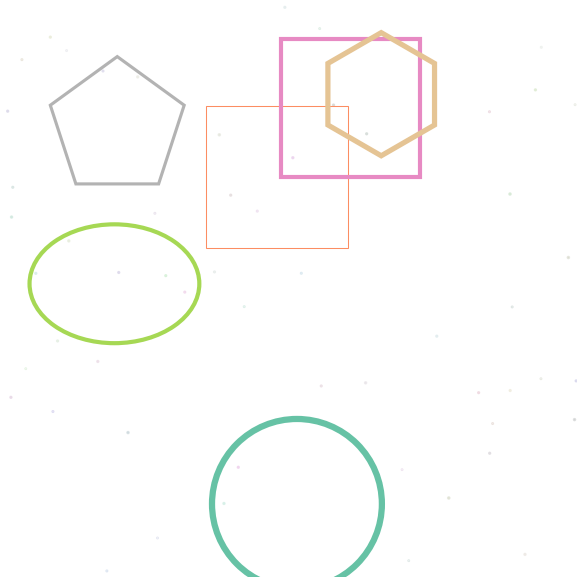[{"shape": "circle", "thickness": 3, "radius": 0.74, "center": [0.514, 0.127]}, {"shape": "square", "thickness": 0.5, "radius": 0.62, "center": [0.48, 0.692]}, {"shape": "square", "thickness": 2, "radius": 0.6, "center": [0.607, 0.812]}, {"shape": "oval", "thickness": 2, "radius": 0.73, "center": [0.198, 0.508]}, {"shape": "hexagon", "thickness": 2.5, "radius": 0.53, "center": [0.66, 0.836]}, {"shape": "pentagon", "thickness": 1.5, "radius": 0.61, "center": [0.203, 0.779]}]